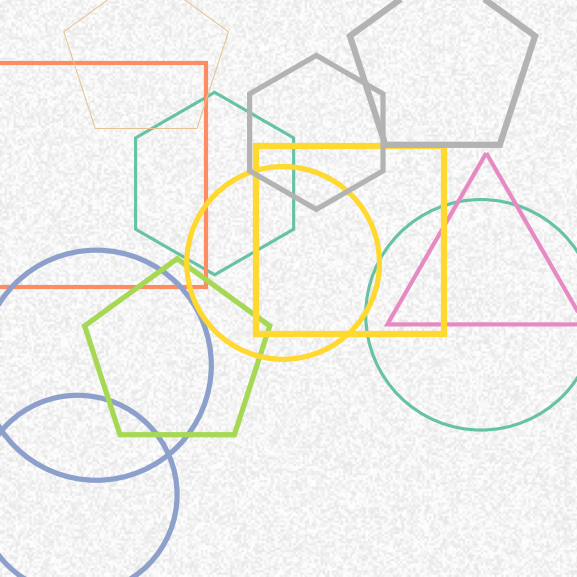[{"shape": "circle", "thickness": 1.5, "radius": 1.0, "center": [0.833, 0.454]}, {"shape": "hexagon", "thickness": 1.5, "radius": 0.79, "center": [0.372, 0.681]}, {"shape": "square", "thickness": 2, "radius": 0.97, "center": [0.163, 0.696]}, {"shape": "circle", "thickness": 2.5, "radius": 0.86, "center": [0.134, 0.142]}, {"shape": "circle", "thickness": 2.5, "radius": 1.0, "center": [0.167, 0.367]}, {"shape": "triangle", "thickness": 2, "radius": 0.99, "center": [0.842, 0.536]}, {"shape": "pentagon", "thickness": 2.5, "radius": 0.84, "center": [0.307, 0.383]}, {"shape": "circle", "thickness": 2.5, "radius": 0.83, "center": [0.49, 0.544]}, {"shape": "square", "thickness": 3, "radius": 0.81, "center": [0.606, 0.584]}, {"shape": "pentagon", "thickness": 0.5, "radius": 0.75, "center": [0.253, 0.898]}, {"shape": "pentagon", "thickness": 3, "radius": 0.84, "center": [0.766, 0.885]}, {"shape": "hexagon", "thickness": 2.5, "radius": 0.67, "center": [0.548, 0.77]}]